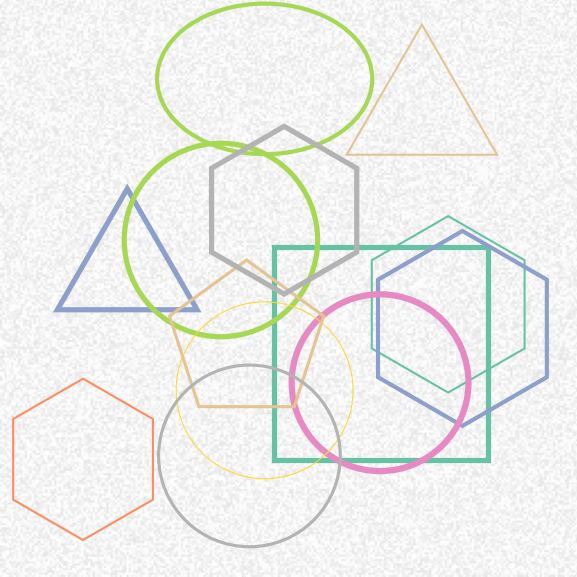[{"shape": "square", "thickness": 2.5, "radius": 0.93, "center": [0.659, 0.387]}, {"shape": "hexagon", "thickness": 1, "radius": 0.76, "center": [0.776, 0.472]}, {"shape": "hexagon", "thickness": 1, "radius": 0.7, "center": [0.144, 0.204]}, {"shape": "hexagon", "thickness": 2, "radius": 0.84, "center": [0.801, 0.43]}, {"shape": "triangle", "thickness": 2.5, "radius": 0.7, "center": [0.22, 0.533]}, {"shape": "circle", "thickness": 3, "radius": 0.77, "center": [0.658, 0.336]}, {"shape": "circle", "thickness": 2.5, "radius": 0.84, "center": [0.383, 0.584]}, {"shape": "oval", "thickness": 2, "radius": 0.93, "center": [0.458, 0.863]}, {"shape": "circle", "thickness": 0.5, "radius": 0.77, "center": [0.458, 0.323]}, {"shape": "triangle", "thickness": 1, "radius": 0.75, "center": [0.731, 0.806]}, {"shape": "pentagon", "thickness": 1.5, "radius": 0.7, "center": [0.427, 0.408]}, {"shape": "circle", "thickness": 1.5, "radius": 0.79, "center": [0.432, 0.21]}, {"shape": "hexagon", "thickness": 2.5, "radius": 0.73, "center": [0.492, 0.635]}]